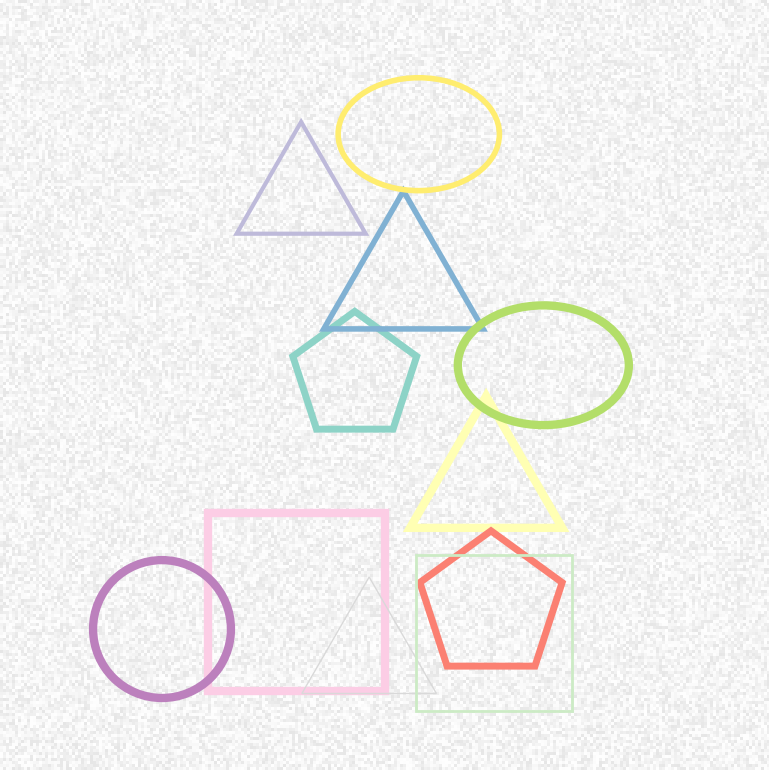[{"shape": "pentagon", "thickness": 2.5, "radius": 0.42, "center": [0.461, 0.511]}, {"shape": "triangle", "thickness": 3, "radius": 0.57, "center": [0.631, 0.372]}, {"shape": "triangle", "thickness": 1.5, "radius": 0.48, "center": [0.391, 0.745]}, {"shape": "pentagon", "thickness": 2.5, "radius": 0.49, "center": [0.638, 0.213]}, {"shape": "triangle", "thickness": 2, "radius": 0.6, "center": [0.524, 0.633]}, {"shape": "oval", "thickness": 3, "radius": 0.56, "center": [0.706, 0.526]}, {"shape": "square", "thickness": 3, "radius": 0.58, "center": [0.385, 0.218]}, {"shape": "triangle", "thickness": 0.5, "radius": 0.5, "center": [0.479, 0.15]}, {"shape": "circle", "thickness": 3, "radius": 0.45, "center": [0.21, 0.183]}, {"shape": "square", "thickness": 1, "radius": 0.51, "center": [0.641, 0.178]}, {"shape": "oval", "thickness": 2, "radius": 0.52, "center": [0.544, 0.826]}]